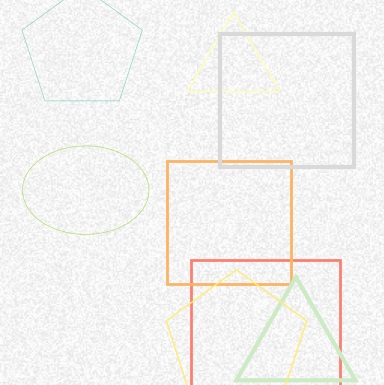[{"shape": "pentagon", "thickness": 0.5, "radius": 0.82, "center": [0.213, 0.871]}, {"shape": "triangle", "thickness": 1, "radius": 0.69, "center": [0.606, 0.831]}, {"shape": "square", "thickness": 2, "radius": 0.97, "center": [0.69, 0.129]}, {"shape": "square", "thickness": 2, "radius": 0.8, "center": [0.595, 0.422]}, {"shape": "oval", "thickness": 0.5, "radius": 0.82, "center": [0.223, 0.506]}, {"shape": "square", "thickness": 3, "radius": 0.87, "center": [0.746, 0.739]}, {"shape": "triangle", "thickness": 3, "radius": 0.89, "center": [0.769, 0.102]}, {"shape": "pentagon", "thickness": 1, "radius": 0.96, "center": [0.614, 0.107]}]